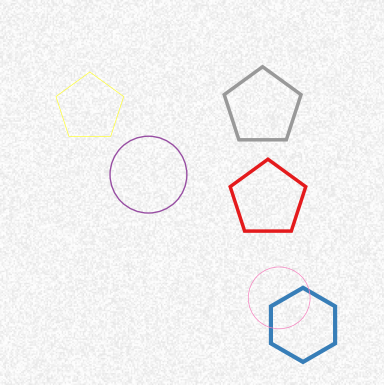[{"shape": "pentagon", "thickness": 2.5, "radius": 0.52, "center": [0.696, 0.483]}, {"shape": "hexagon", "thickness": 3, "radius": 0.48, "center": [0.787, 0.156]}, {"shape": "circle", "thickness": 1, "radius": 0.5, "center": [0.386, 0.546]}, {"shape": "pentagon", "thickness": 0.5, "radius": 0.46, "center": [0.233, 0.721]}, {"shape": "circle", "thickness": 0.5, "radius": 0.4, "center": [0.725, 0.226]}, {"shape": "pentagon", "thickness": 2.5, "radius": 0.52, "center": [0.682, 0.722]}]